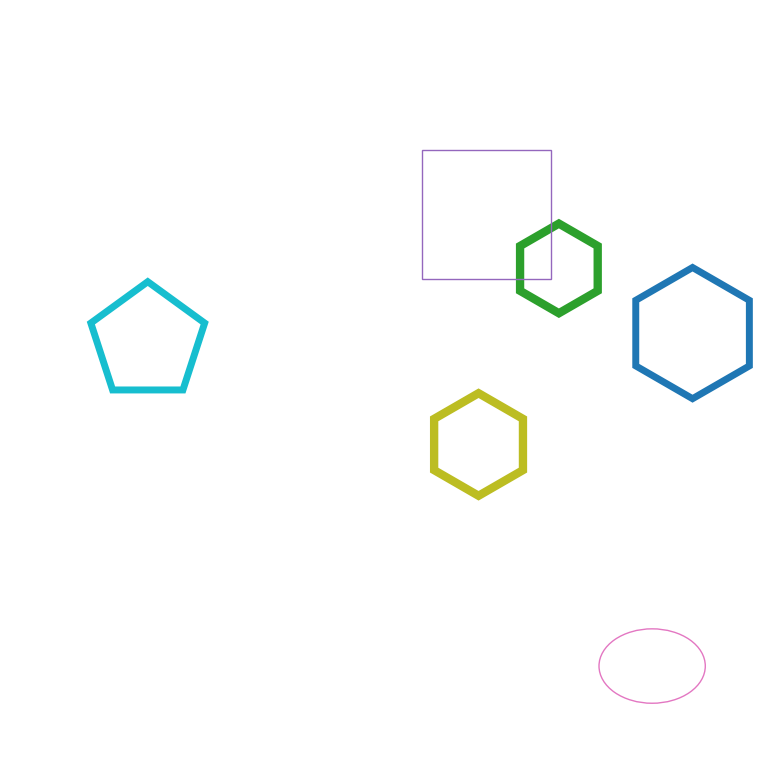[{"shape": "hexagon", "thickness": 2.5, "radius": 0.43, "center": [0.899, 0.567]}, {"shape": "hexagon", "thickness": 3, "radius": 0.29, "center": [0.726, 0.651]}, {"shape": "square", "thickness": 0.5, "radius": 0.42, "center": [0.632, 0.722]}, {"shape": "oval", "thickness": 0.5, "radius": 0.35, "center": [0.847, 0.135]}, {"shape": "hexagon", "thickness": 3, "radius": 0.33, "center": [0.621, 0.423]}, {"shape": "pentagon", "thickness": 2.5, "radius": 0.39, "center": [0.192, 0.556]}]